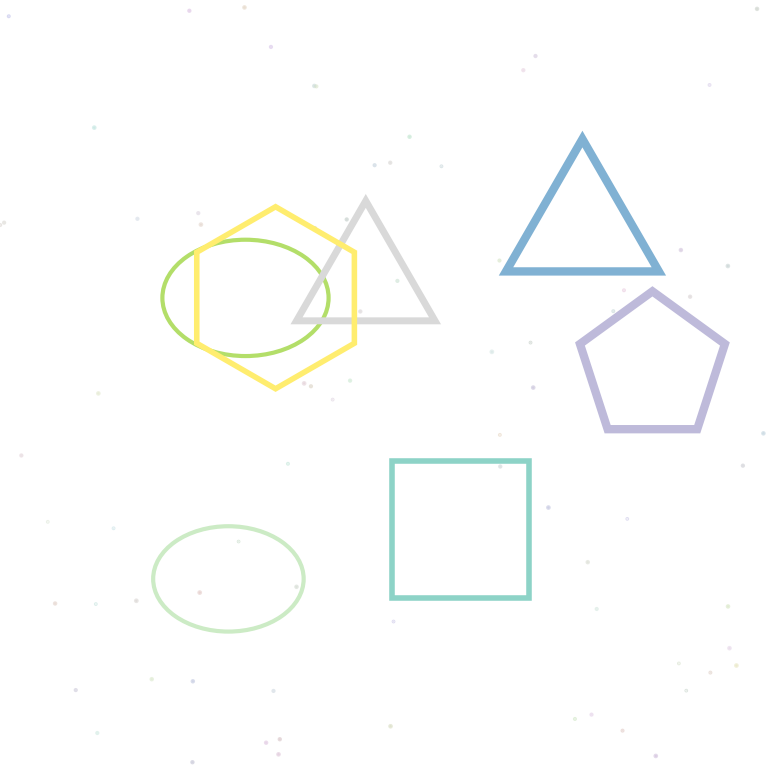[{"shape": "square", "thickness": 2, "radius": 0.44, "center": [0.598, 0.312]}, {"shape": "pentagon", "thickness": 3, "radius": 0.49, "center": [0.847, 0.523]}, {"shape": "triangle", "thickness": 3, "radius": 0.57, "center": [0.756, 0.705]}, {"shape": "oval", "thickness": 1.5, "radius": 0.54, "center": [0.319, 0.613]}, {"shape": "triangle", "thickness": 2.5, "radius": 0.52, "center": [0.475, 0.635]}, {"shape": "oval", "thickness": 1.5, "radius": 0.49, "center": [0.297, 0.248]}, {"shape": "hexagon", "thickness": 2, "radius": 0.59, "center": [0.358, 0.613]}]